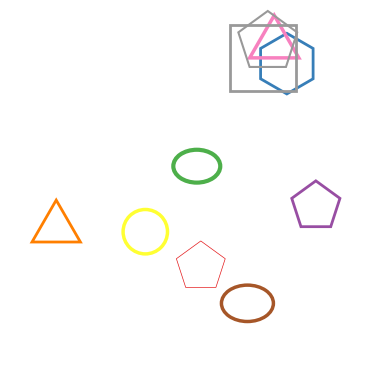[{"shape": "pentagon", "thickness": 0.5, "radius": 0.33, "center": [0.522, 0.307]}, {"shape": "hexagon", "thickness": 2, "radius": 0.39, "center": [0.745, 0.835]}, {"shape": "oval", "thickness": 3, "radius": 0.3, "center": [0.511, 0.568]}, {"shape": "pentagon", "thickness": 2, "radius": 0.33, "center": [0.82, 0.464]}, {"shape": "triangle", "thickness": 2, "radius": 0.36, "center": [0.146, 0.408]}, {"shape": "circle", "thickness": 2.5, "radius": 0.29, "center": [0.377, 0.398]}, {"shape": "oval", "thickness": 2.5, "radius": 0.34, "center": [0.643, 0.212]}, {"shape": "triangle", "thickness": 2.5, "radius": 0.37, "center": [0.712, 0.887]}, {"shape": "square", "thickness": 2, "radius": 0.43, "center": [0.683, 0.849]}, {"shape": "pentagon", "thickness": 1.5, "radius": 0.4, "center": [0.696, 0.891]}]